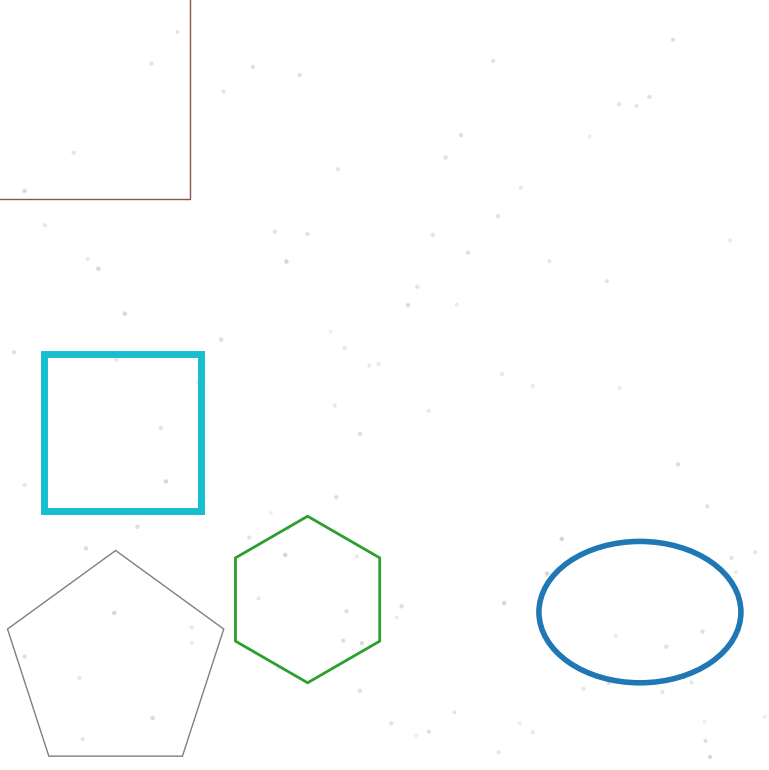[{"shape": "oval", "thickness": 2, "radius": 0.66, "center": [0.831, 0.205]}, {"shape": "hexagon", "thickness": 1, "radius": 0.54, "center": [0.399, 0.221]}, {"shape": "square", "thickness": 0.5, "radius": 0.69, "center": [0.109, 0.88]}, {"shape": "pentagon", "thickness": 0.5, "radius": 0.74, "center": [0.15, 0.137]}, {"shape": "square", "thickness": 2.5, "radius": 0.51, "center": [0.159, 0.438]}]